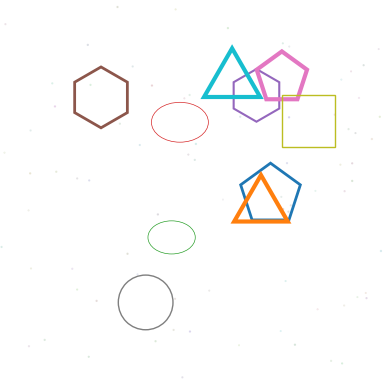[{"shape": "pentagon", "thickness": 2, "radius": 0.41, "center": [0.703, 0.495]}, {"shape": "triangle", "thickness": 3, "radius": 0.4, "center": [0.678, 0.465]}, {"shape": "oval", "thickness": 0.5, "radius": 0.31, "center": [0.446, 0.383]}, {"shape": "oval", "thickness": 0.5, "radius": 0.37, "center": [0.467, 0.682]}, {"shape": "hexagon", "thickness": 1.5, "radius": 0.34, "center": [0.666, 0.752]}, {"shape": "hexagon", "thickness": 2, "radius": 0.4, "center": [0.262, 0.747]}, {"shape": "pentagon", "thickness": 3, "radius": 0.34, "center": [0.732, 0.798]}, {"shape": "circle", "thickness": 1, "radius": 0.36, "center": [0.378, 0.214]}, {"shape": "square", "thickness": 1, "radius": 0.34, "center": [0.802, 0.686]}, {"shape": "triangle", "thickness": 3, "radius": 0.42, "center": [0.603, 0.79]}]